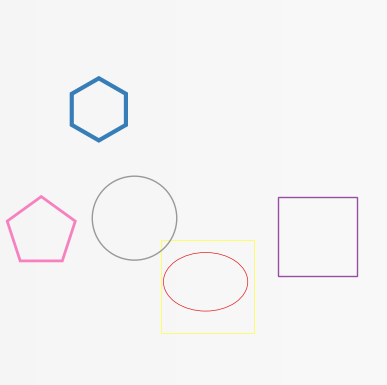[{"shape": "oval", "thickness": 0.5, "radius": 0.54, "center": [0.531, 0.268]}, {"shape": "hexagon", "thickness": 3, "radius": 0.4, "center": [0.255, 0.716]}, {"shape": "square", "thickness": 1, "radius": 0.51, "center": [0.82, 0.386]}, {"shape": "square", "thickness": 0.5, "radius": 0.6, "center": [0.536, 0.255]}, {"shape": "pentagon", "thickness": 2, "radius": 0.46, "center": [0.106, 0.397]}, {"shape": "circle", "thickness": 1, "radius": 0.55, "center": [0.347, 0.433]}]